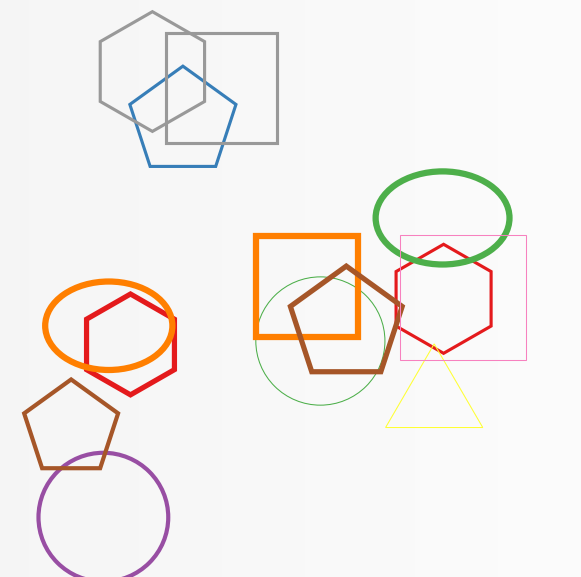[{"shape": "hexagon", "thickness": 1.5, "radius": 0.47, "center": [0.763, 0.482]}, {"shape": "hexagon", "thickness": 2.5, "radius": 0.44, "center": [0.225, 0.403]}, {"shape": "pentagon", "thickness": 1.5, "radius": 0.48, "center": [0.315, 0.789]}, {"shape": "circle", "thickness": 0.5, "radius": 0.56, "center": [0.551, 0.409]}, {"shape": "oval", "thickness": 3, "radius": 0.58, "center": [0.761, 0.622]}, {"shape": "circle", "thickness": 2, "radius": 0.56, "center": [0.178, 0.103]}, {"shape": "oval", "thickness": 3, "radius": 0.55, "center": [0.187, 0.435]}, {"shape": "square", "thickness": 3, "radius": 0.44, "center": [0.528, 0.503]}, {"shape": "triangle", "thickness": 0.5, "radius": 0.48, "center": [0.747, 0.307]}, {"shape": "pentagon", "thickness": 2, "radius": 0.42, "center": [0.122, 0.257]}, {"shape": "pentagon", "thickness": 2.5, "radius": 0.51, "center": [0.596, 0.437]}, {"shape": "square", "thickness": 0.5, "radius": 0.54, "center": [0.797, 0.485]}, {"shape": "square", "thickness": 1.5, "radius": 0.48, "center": [0.381, 0.847]}, {"shape": "hexagon", "thickness": 1.5, "radius": 0.52, "center": [0.262, 0.875]}]